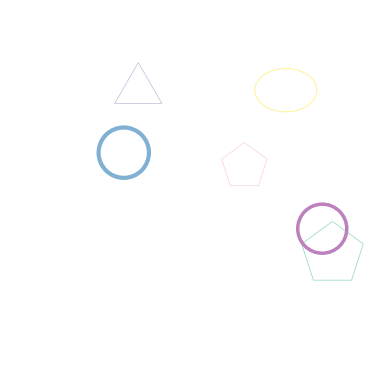[{"shape": "pentagon", "thickness": 0.5, "radius": 0.42, "center": [0.864, 0.34]}, {"shape": "triangle", "thickness": 0.5, "radius": 0.35, "center": [0.359, 0.767]}, {"shape": "circle", "thickness": 3, "radius": 0.33, "center": [0.321, 0.603]}, {"shape": "pentagon", "thickness": 0.5, "radius": 0.31, "center": [0.635, 0.568]}, {"shape": "circle", "thickness": 2.5, "radius": 0.32, "center": [0.837, 0.406]}, {"shape": "oval", "thickness": 0.5, "radius": 0.4, "center": [0.743, 0.766]}]